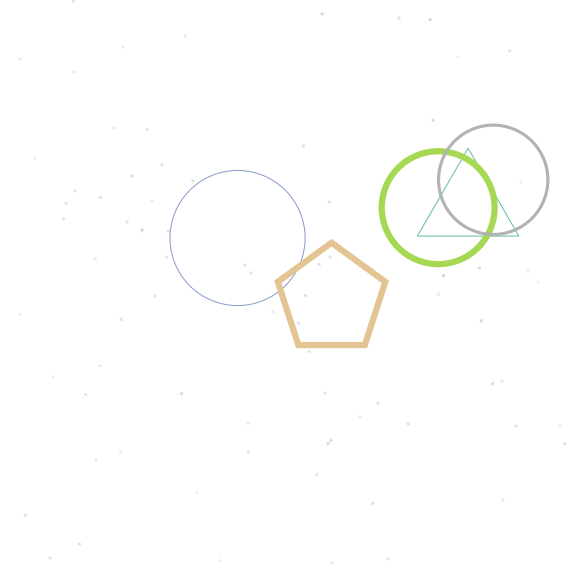[{"shape": "triangle", "thickness": 0.5, "radius": 0.51, "center": [0.811, 0.641]}, {"shape": "circle", "thickness": 0.5, "radius": 0.58, "center": [0.411, 0.587]}, {"shape": "circle", "thickness": 3, "radius": 0.49, "center": [0.759, 0.64]}, {"shape": "pentagon", "thickness": 3, "radius": 0.49, "center": [0.574, 0.481]}, {"shape": "circle", "thickness": 1.5, "radius": 0.47, "center": [0.854, 0.688]}]